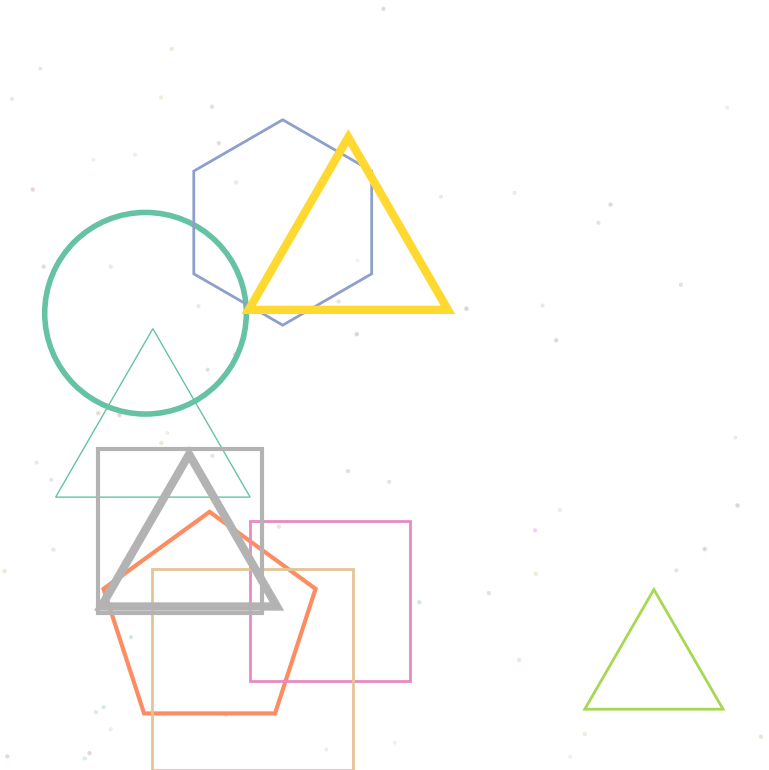[{"shape": "circle", "thickness": 2, "radius": 0.65, "center": [0.189, 0.593]}, {"shape": "triangle", "thickness": 0.5, "radius": 0.73, "center": [0.199, 0.427]}, {"shape": "pentagon", "thickness": 1.5, "radius": 0.72, "center": [0.272, 0.191]}, {"shape": "hexagon", "thickness": 1, "radius": 0.67, "center": [0.367, 0.711]}, {"shape": "square", "thickness": 1, "radius": 0.52, "center": [0.429, 0.219]}, {"shape": "triangle", "thickness": 1, "radius": 0.52, "center": [0.849, 0.131]}, {"shape": "triangle", "thickness": 3, "radius": 0.75, "center": [0.452, 0.672]}, {"shape": "square", "thickness": 1, "radius": 0.65, "center": [0.328, 0.13]}, {"shape": "square", "thickness": 1.5, "radius": 0.53, "center": [0.233, 0.31]}, {"shape": "triangle", "thickness": 3, "radius": 0.66, "center": [0.246, 0.278]}]